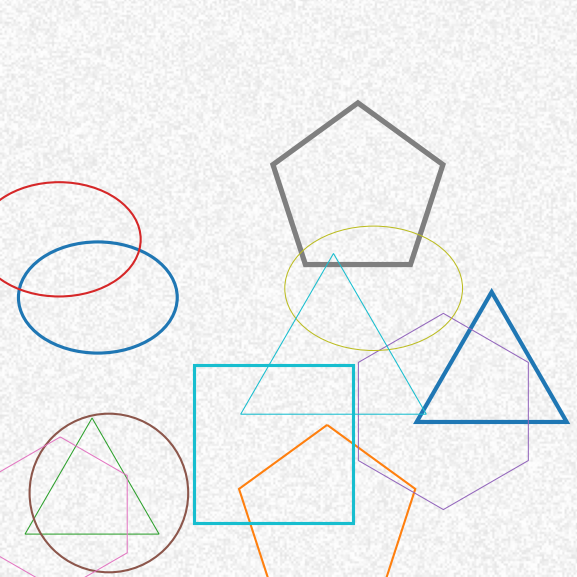[{"shape": "oval", "thickness": 1.5, "radius": 0.69, "center": [0.169, 0.484]}, {"shape": "triangle", "thickness": 2, "radius": 0.75, "center": [0.851, 0.343]}, {"shape": "pentagon", "thickness": 1, "radius": 0.8, "center": [0.566, 0.103]}, {"shape": "triangle", "thickness": 0.5, "radius": 0.67, "center": [0.159, 0.141]}, {"shape": "oval", "thickness": 1, "radius": 0.71, "center": [0.102, 0.585]}, {"shape": "hexagon", "thickness": 0.5, "radius": 0.85, "center": [0.768, 0.287]}, {"shape": "circle", "thickness": 1, "radius": 0.69, "center": [0.189, 0.145]}, {"shape": "hexagon", "thickness": 0.5, "radius": 0.67, "center": [0.104, 0.109]}, {"shape": "pentagon", "thickness": 2.5, "radius": 0.77, "center": [0.62, 0.666]}, {"shape": "oval", "thickness": 0.5, "radius": 0.77, "center": [0.647, 0.5]}, {"shape": "triangle", "thickness": 0.5, "radius": 0.93, "center": [0.577, 0.375]}, {"shape": "square", "thickness": 1.5, "radius": 0.69, "center": [0.473, 0.23]}]